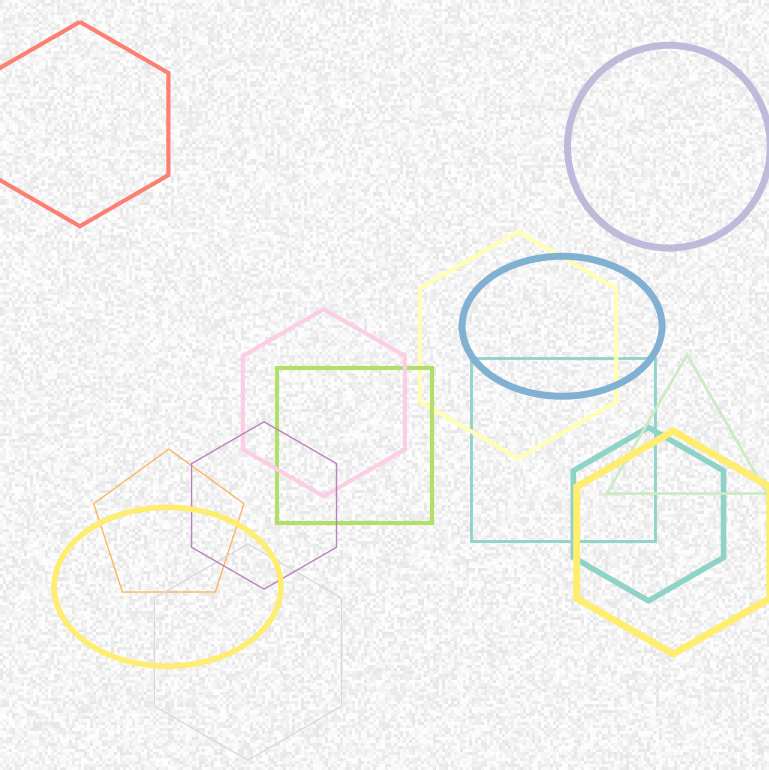[{"shape": "hexagon", "thickness": 2, "radius": 0.56, "center": [0.842, 0.332]}, {"shape": "square", "thickness": 1, "radius": 0.6, "center": [0.731, 0.416]}, {"shape": "hexagon", "thickness": 1.5, "radius": 0.74, "center": [0.673, 0.552]}, {"shape": "circle", "thickness": 2.5, "radius": 0.66, "center": [0.869, 0.81]}, {"shape": "hexagon", "thickness": 1.5, "radius": 0.66, "center": [0.104, 0.839]}, {"shape": "oval", "thickness": 2.5, "radius": 0.65, "center": [0.73, 0.576]}, {"shape": "pentagon", "thickness": 0.5, "radius": 0.51, "center": [0.219, 0.314]}, {"shape": "square", "thickness": 1.5, "radius": 0.5, "center": [0.461, 0.421]}, {"shape": "hexagon", "thickness": 1.5, "radius": 0.61, "center": [0.421, 0.477]}, {"shape": "hexagon", "thickness": 0.5, "radius": 0.7, "center": [0.322, 0.153]}, {"shape": "hexagon", "thickness": 0.5, "radius": 0.54, "center": [0.343, 0.344]}, {"shape": "triangle", "thickness": 1, "radius": 0.6, "center": [0.892, 0.419]}, {"shape": "hexagon", "thickness": 2.5, "radius": 0.72, "center": [0.874, 0.295]}, {"shape": "oval", "thickness": 2, "radius": 0.74, "center": [0.218, 0.238]}]